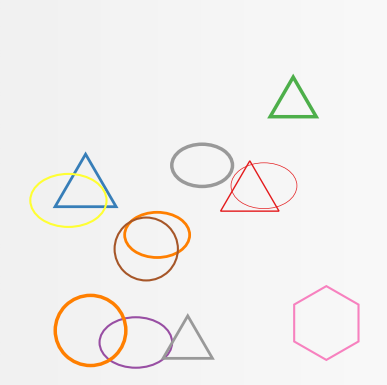[{"shape": "oval", "thickness": 0.5, "radius": 0.43, "center": [0.681, 0.518]}, {"shape": "triangle", "thickness": 1, "radius": 0.44, "center": [0.645, 0.495]}, {"shape": "triangle", "thickness": 2, "radius": 0.45, "center": [0.221, 0.509]}, {"shape": "triangle", "thickness": 2.5, "radius": 0.34, "center": [0.757, 0.731]}, {"shape": "oval", "thickness": 1.5, "radius": 0.47, "center": [0.351, 0.11]}, {"shape": "circle", "thickness": 2.5, "radius": 0.46, "center": [0.234, 0.142]}, {"shape": "oval", "thickness": 2, "radius": 0.42, "center": [0.406, 0.39]}, {"shape": "oval", "thickness": 1.5, "radius": 0.49, "center": [0.177, 0.479]}, {"shape": "circle", "thickness": 1.5, "radius": 0.41, "center": [0.377, 0.353]}, {"shape": "hexagon", "thickness": 1.5, "radius": 0.48, "center": [0.842, 0.161]}, {"shape": "oval", "thickness": 2.5, "radius": 0.39, "center": [0.522, 0.571]}, {"shape": "triangle", "thickness": 2, "radius": 0.37, "center": [0.485, 0.106]}]